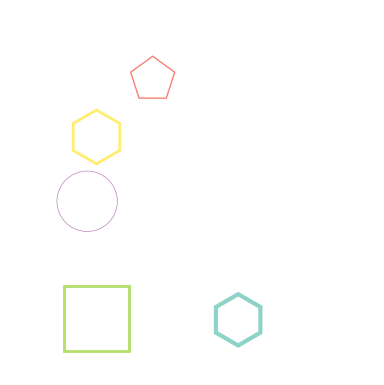[{"shape": "hexagon", "thickness": 3, "radius": 0.33, "center": [0.619, 0.169]}, {"shape": "pentagon", "thickness": 1, "radius": 0.3, "center": [0.397, 0.794]}, {"shape": "square", "thickness": 2, "radius": 0.43, "center": [0.25, 0.173]}, {"shape": "circle", "thickness": 0.5, "radius": 0.39, "center": [0.226, 0.477]}, {"shape": "hexagon", "thickness": 2, "radius": 0.35, "center": [0.251, 0.644]}]